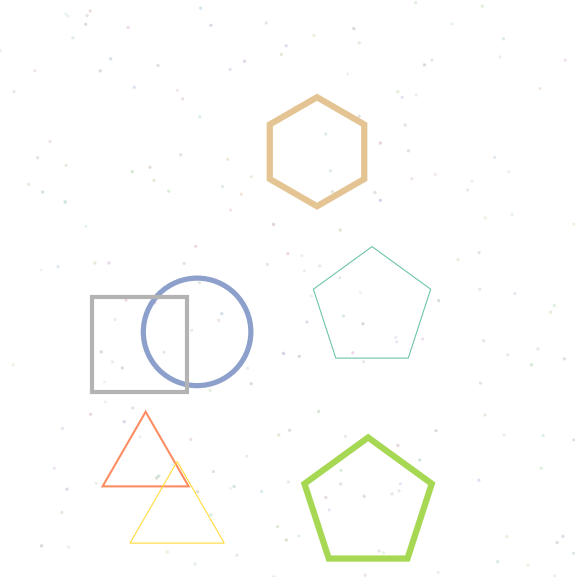[{"shape": "pentagon", "thickness": 0.5, "radius": 0.53, "center": [0.644, 0.465]}, {"shape": "triangle", "thickness": 1, "radius": 0.43, "center": [0.252, 0.2]}, {"shape": "circle", "thickness": 2.5, "radius": 0.47, "center": [0.341, 0.424]}, {"shape": "pentagon", "thickness": 3, "radius": 0.58, "center": [0.637, 0.126]}, {"shape": "triangle", "thickness": 0.5, "radius": 0.47, "center": [0.307, 0.106]}, {"shape": "hexagon", "thickness": 3, "radius": 0.47, "center": [0.549, 0.736]}, {"shape": "square", "thickness": 2, "radius": 0.41, "center": [0.242, 0.402]}]